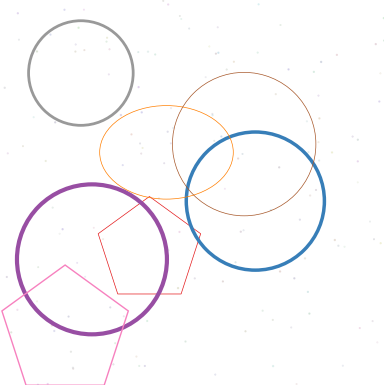[{"shape": "pentagon", "thickness": 0.5, "radius": 0.7, "center": [0.388, 0.35]}, {"shape": "circle", "thickness": 2.5, "radius": 0.9, "center": [0.663, 0.478]}, {"shape": "circle", "thickness": 3, "radius": 0.97, "center": [0.239, 0.326]}, {"shape": "oval", "thickness": 0.5, "radius": 0.87, "center": [0.432, 0.604]}, {"shape": "circle", "thickness": 0.5, "radius": 0.93, "center": [0.634, 0.626]}, {"shape": "pentagon", "thickness": 1, "radius": 0.86, "center": [0.169, 0.139]}, {"shape": "circle", "thickness": 2, "radius": 0.68, "center": [0.21, 0.81]}]